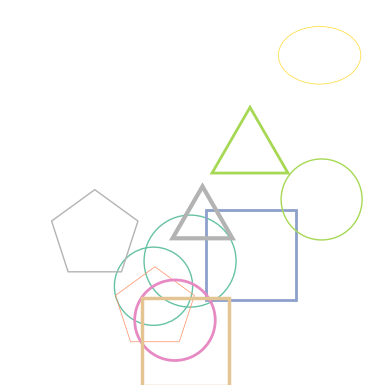[{"shape": "circle", "thickness": 1, "radius": 0.6, "center": [0.494, 0.322]}, {"shape": "circle", "thickness": 1, "radius": 0.51, "center": [0.399, 0.257]}, {"shape": "pentagon", "thickness": 0.5, "radius": 0.54, "center": [0.402, 0.199]}, {"shape": "square", "thickness": 2, "radius": 0.58, "center": [0.651, 0.338]}, {"shape": "circle", "thickness": 2, "radius": 0.52, "center": [0.454, 0.168]}, {"shape": "triangle", "thickness": 2, "radius": 0.57, "center": [0.649, 0.607]}, {"shape": "circle", "thickness": 1, "radius": 0.53, "center": [0.835, 0.482]}, {"shape": "oval", "thickness": 0.5, "radius": 0.53, "center": [0.83, 0.856]}, {"shape": "square", "thickness": 2.5, "radius": 0.57, "center": [0.482, 0.113]}, {"shape": "triangle", "thickness": 3, "radius": 0.45, "center": [0.526, 0.426]}, {"shape": "pentagon", "thickness": 1, "radius": 0.59, "center": [0.246, 0.389]}]